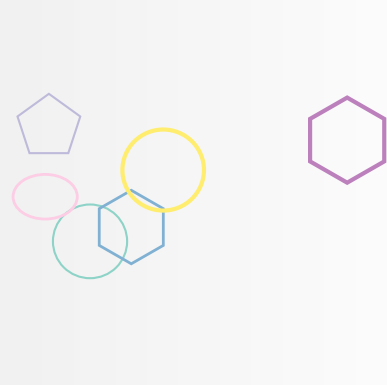[{"shape": "circle", "thickness": 1.5, "radius": 0.48, "center": [0.232, 0.373]}, {"shape": "pentagon", "thickness": 1.5, "radius": 0.43, "center": [0.126, 0.671]}, {"shape": "hexagon", "thickness": 2, "radius": 0.48, "center": [0.339, 0.41]}, {"shape": "oval", "thickness": 2, "radius": 0.41, "center": [0.117, 0.489]}, {"shape": "hexagon", "thickness": 3, "radius": 0.55, "center": [0.896, 0.636]}, {"shape": "circle", "thickness": 3, "radius": 0.53, "center": [0.421, 0.558]}]